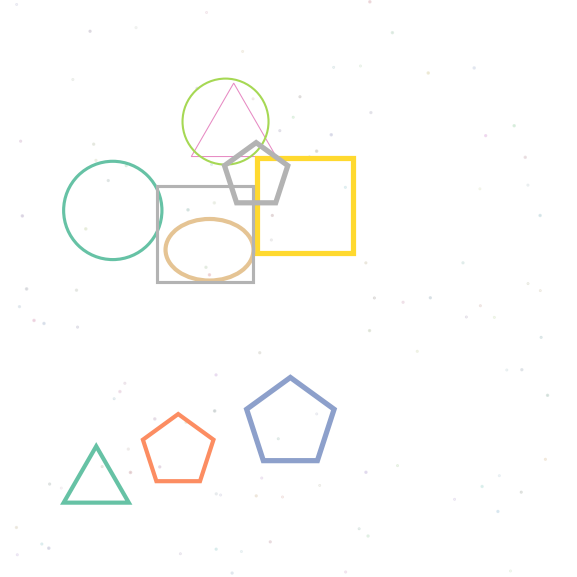[{"shape": "circle", "thickness": 1.5, "radius": 0.43, "center": [0.195, 0.635]}, {"shape": "triangle", "thickness": 2, "radius": 0.33, "center": [0.167, 0.161]}, {"shape": "pentagon", "thickness": 2, "radius": 0.32, "center": [0.309, 0.218]}, {"shape": "pentagon", "thickness": 2.5, "radius": 0.4, "center": [0.503, 0.266]}, {"shape": "triangle", "thickness": 0.5, "radius": 0.42, "center": [0.405, 0.77]}, {"shape": "circle", "thickness": 1, "radius": 0.37, "center": [0.391, 0.789]}, {"shape": "square", "thickness": 2.5, "radius": 0.41, "center": [0.528, 0.643]}, {"shape": "oval", "thickness": 2, "radius": 0.38, "center": [0.363, 0.567]}, {"shape": "pentagon", "thickness": 2.5, "radius": 0.29, "center": [0.444, 0.695]}, {"shape": "square", "thickness": 1.5, "radius": 0.41, "center": [0.355, 0.594]}]